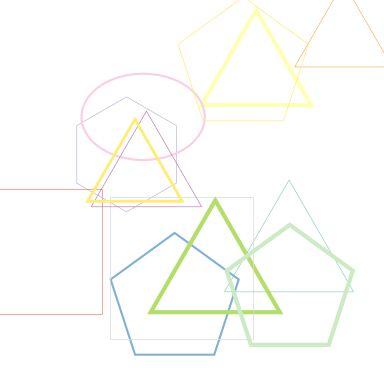[{"shape": "triangle", "thickness": 0.5, "radius": 0.97, "center": [0.751, 0.339]}, {"shape": "triangle", "thickness": 3, "radius": 0.82, "center": [0.665, 0.809]}, {"shape": "hexagon", "thickness": 0.5, "radius": 0.75, "center": [0.329, 0.599]}, {"shape": "square", "thickness": 0.5, "radius": 0.81, "center": [0.102, 0.346]}, {"shape": "pentagon", "thickness": 1.5, "radius": 0.87, "center": [0.454, 0.22]}, {"shape": "triangle", "thickness": 0.5, "radius": 0.73, "center": [0.892, 0.899]}, {"shape": "triangle", "thickness": 3, "radius": 0.97, "center": [0.559, 0.286]}, {"shape": "oval", "thickness": 1.5, "radius": 0.8, "center": [0.372, 0.696]}, {"shape": "square", "thickness": 0.5, "radius": 0.92, "center": [0.471, 0.304]}, {"shape": "triangle", "thickness": 0.5, "radius": 0.83, "center": [0.38, 0.546]}, {"shape": "pentagon", "thickness": 3, "radius": 0.86, "center": [0.753, 0.244]}, {"shape": "triangle", "thickness": 2, "radius": 0.71, "center": [0.35, 0.548]}, {"shape": "pentagon", "thickness": 0.5, "radius": 0.89, "center": [0.632, 0.83]}]